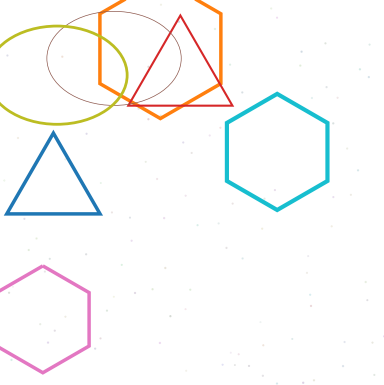[{"shape": "triangle", "thickness": 2.5, "radius": 0.7, "center": [0.139, 0.514]}, {"shape": "hexagon", "thickness": 2.5, "radius": 0.91, "center": [0.417, 0.874]}, {"shape": "triangle", "thickness": 1.5, "radius": 0.78, "center": [0.468, 0.804]}, {"shape": "oval", "thickness": 0.5, "radius": 0.87, "center": [0.296, 0.848]}, {"shape": "hexagon", "thickness": 2.5, "radius": 0.69, "center": [0.111, 0.171]}, {"shape": "oval", "thickness": 2, "radius": 0.91, "center": [0.148, 0.805]}, {"shape": "hexagon", "thickness": 3, "radius": 0.75, "center": [0.72, 0.605]}]